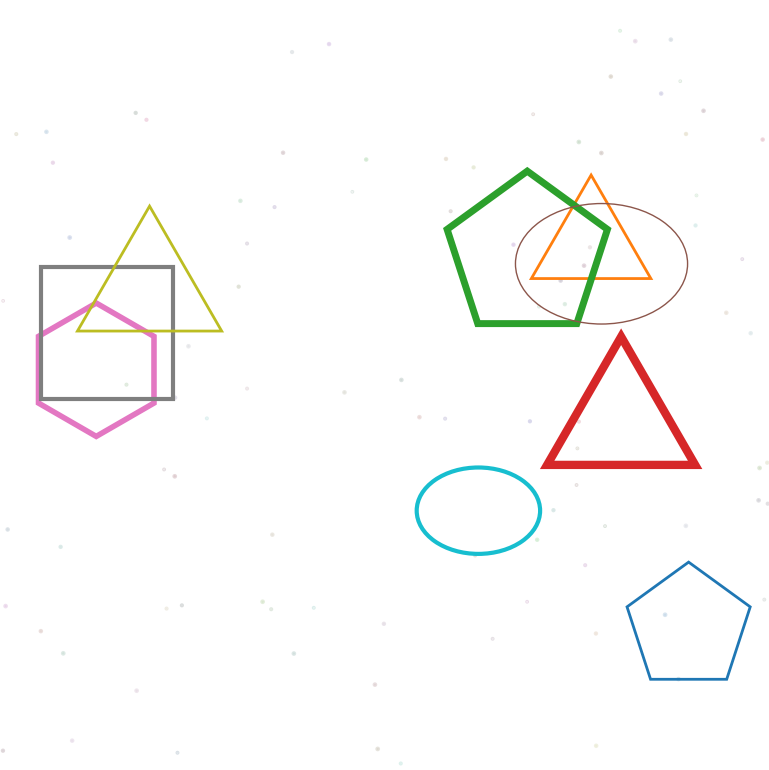[{"shape": "pentagon", "thickness": 1, "radius": 0.42, "center": [0.894, 0.186]}, {"shape": "triangle", "thickness": 1, "radius": 0.45, "center": [0.768, 0.683]}, {"shape": "pentagon", "thickness": 2.5, "radius": 0.55, "center": [0.685, 0.668]}, {"shape": "triangle", "thickness": 3, "radius": 0.55, "center": [0.807, 0.452]}, {"shape": "oval", "thickness": 0.5, "radius": 0.56, "center": [0.781, 0.657]}, {"shape": "hexagon", "thickness": 2, "radius": 0.43, "center": [0.125, 0.52]}, {"shape": "square", "thickness": 1.5, "radius": 0.43, "center": [0.139, 0.568]}, {"shape": "triangle", "thickness": 1, "radius": 0.54, "center": [0.194, 0.624]}, {"shape": "oval", "thickness": 1.5, "radius": 0.4, "center": [0.621, 0.337]}]